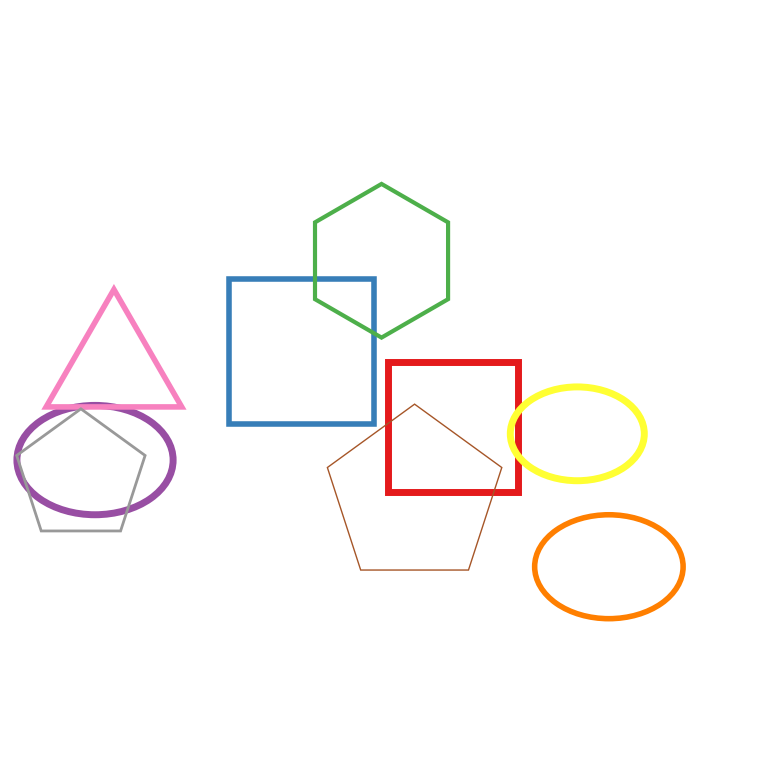[{"shape": "square", "thickness": 2.5, "radius": 0.42, "center": [0.588, 0.446]}, {"shape": "square", "thickness": 2, "radius": 0.47, "center": [0.391, 0.544]}, {"shape": "hexagon", "thickness": 1.5, "radius": 0.5, "center": [0.496, 0.661]}, {"shape": "oval", "thickness": 2.5, "radius": 0.51, "center": [0.123, 0.403]}, {"shape": "oval", "thickness": 2, "radius": 0.48, "center": [0.791, 0.264]}, {"shape": "oval", "thickness": 2.5, "radius": 0.44, "center": [0.75, 0.437]}, {"shape": "pentagon", "thickness": 0.5, "radius": 0.6, "center": [0.538, 0.356]}, {"shape": "triangle", "thickness": 2, "radius": 0.51, "center": [0.148, 0.522]}, {"shape": "pentagon", "thickness": 1, "radius": 0.44, "center": [0.105, 0.381]}]